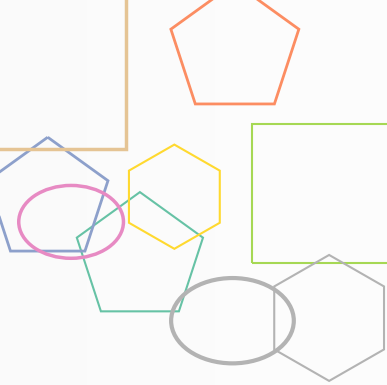[{"shape": "pentagon", "thickness": 1.5, "radius": 0.86, "center": [0.361, 0.33]}, {"shape": "pentagon", "thickness": 2, "radius": 0.87, "center": [0.606, 0.87]}, {"shape": "pentagon", "thickness": 2, "radius": 0.82, "center": [0.123, 0.48]}, {"shape": "oval", "thickness": 2.5, "radius": 0.68, "center": [0.183, 0.424]}, {"shape": "square", "thickness": 1.5, "radius": 0.9, "center": [0.829, 0.497]}, {"shape": "hexagon", "thickness": 1.5, "radius": 0.68, "center": [0.45, 0.489]}, {"shape": "square", "thickness": 2.5, "radius": 0.99, "center": [0.127, 0.81]}, {"shape": "oval", "thickness": 3, "radius": 0.79, "center": [0.6, 0.167]}, {"shape": "hexagon", "thickness": 1.5, "radius": 0.82, "center": [0.849, 0.174]}]